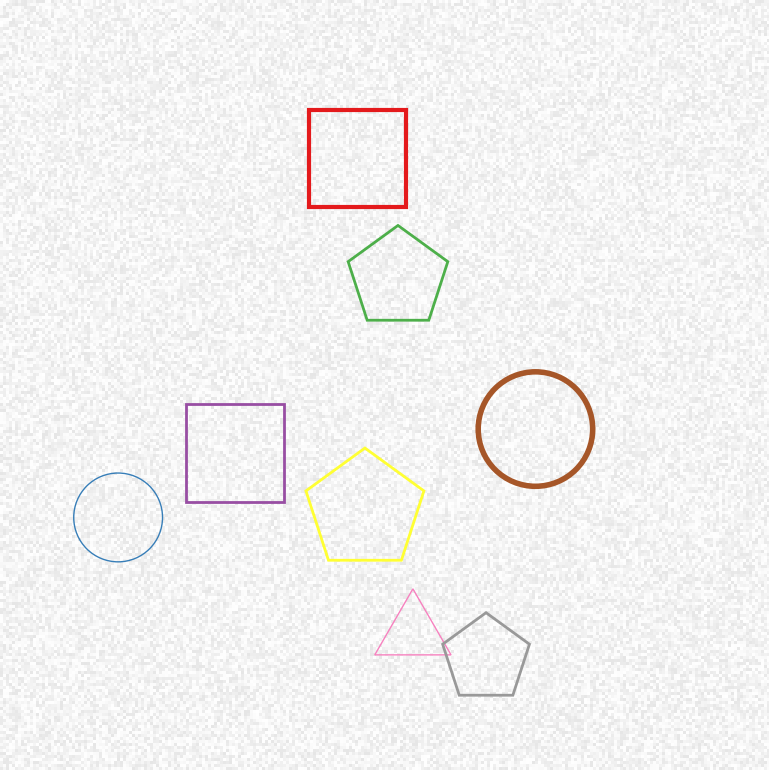[{"shape": "square", "thickness": 1.5, "radius": 0.32, "center": [0.465, 0.794]}, {"shape": "circle", "thickness": 0.5, "radius": 0.29, "center": [0.153, 0.328]}, {"shape": "pentagon", "thickness": 1, "radius": 0.34, "center": [0.517, 0.639]}, {"shape": "square", "thickness": 1, "radius": 0.32, "center": [0.305, 0.412]}, {"shape": "pentagon", "thickness": 1, "radius": 0.4, "center": [0.474, 0.338]}, {"shape": "circle", "thickness": 2, "radius": 0.37, "center": [0.695, 0.443]}, {"shape": "triangle", "thickness": 0.5, "radius": 0.29, "center": [0.536, 0.178]}, {"shape": "pentagon", "thickness": 1, "radius": 0.3, "center": [0.631, 0.145]}]